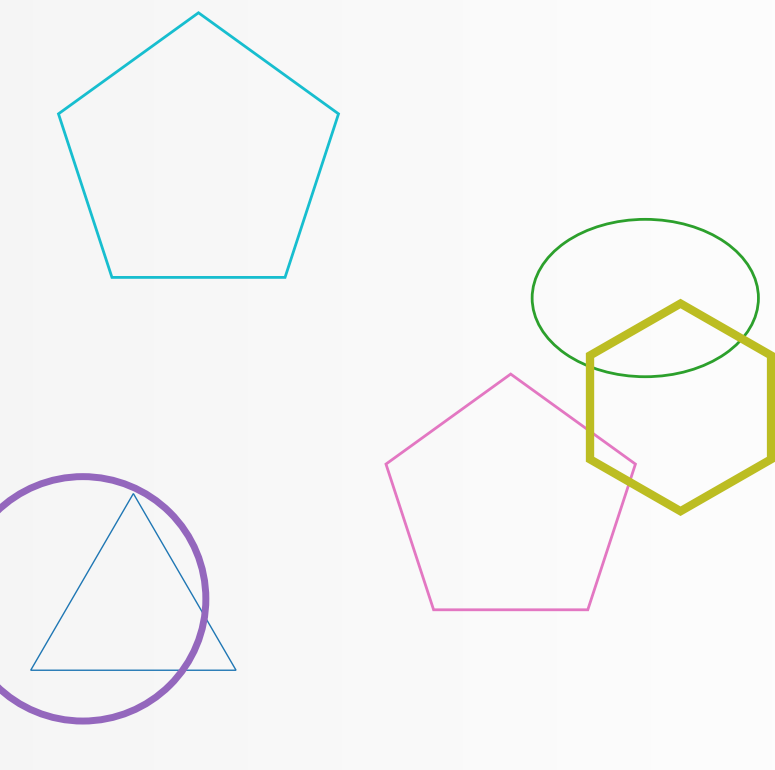[{"shape": "triangle", "thickness": 0.5, "radius": 0.76, "center": [0.172, 0.206]}, {"shape": "oval", "thickness": 1, "radius": 0.73, "center": [0.833, 0.613]}, {"shape": "circle", "thickness": 2.5, "radius": 0.79, "center": [0.107, 0.222]}, {"shape": "pentagon", "thickness": 1, "radius": 0.85, "center": [0.659, 0.345]}, {"shape": "hexagon", "thickness": 3, "radius": 0.67, "center": [0.878, 0.471]}, {"shape": "pentagon", "thickness": 1, "radius": 0.95, "center": [0.256, 0.793]}]